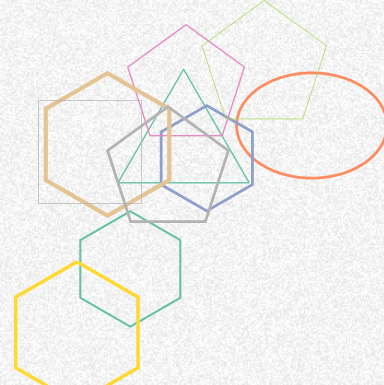[{"shape": "hexagon", "thickness": 1.5, "radius": 0.75, "center": [0.338, 0.301]}, {"shape": "triangle", "thickness": 1, "radius": 0.98, "center": [0.477, 0.624]}, {"shape": "oval", "thickness": 2, "radius": 0.98, "center": [0.81, 0.674]}, {"shape": "hexagon", "thickness": 2, "radius": 0.68, "center": [0.537, 0.589]}, {"shape": "pentagon", "thickness": 1, "radius": 0.8, "center": [0.483, 0.777]}, {"shape": "pentagon", "thickness": 0.5, "radius": 0.85, "center": [0.686, 0.829]}, {"shape": "hexagon", "thickness": 2.5, "radius": 0.92, "center": [0.2, 0.136]}, {"shape": "hexagon", "thickness": 3, "radius": 0.93, "center": [0.279, 0.625]}, {"shape": "pentagon", "thickness": 2, "radius": 0.82, "center": [0.436, 0.558]}, {"shape": "square", "thickness": 0.5, "radius": 0.67, "center": [0.233, 0.606]}]